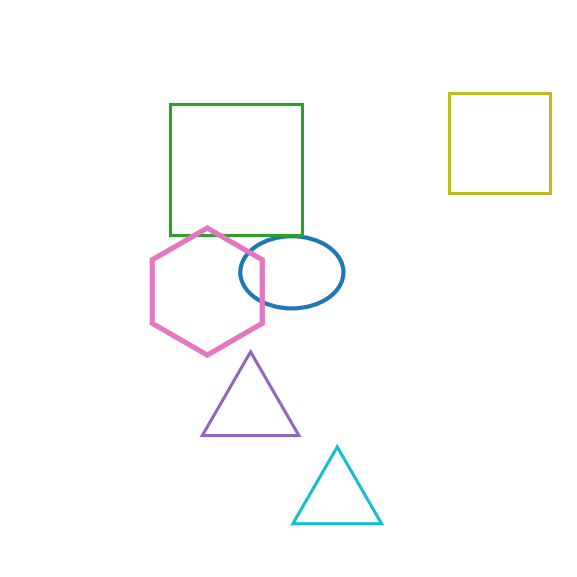[{"shape": "oval", "thickness": 2, "radius": 0.45, "center": [0.505, 0.528]}, {"shape": "square", "thickness": 1.5, "radius": 0.57, "center": [0.409, 0.706]}, {"shape": "triangle", "thickness": 1.5, "radius": 0.48, "center": [0.434, 0.293]}, {"shape": "hexagon", "thickness": 2.5, "radius": 0.55, "center": [0.359, 0.494]}, {"shape": "square", "thickness": 1.5, "radius": 0.43, "center": [0.865, 0.751]}, {"shape": "triangle", "thickness": 1.5, "radius": 0.44, "center": [0.584, 0.137]}]